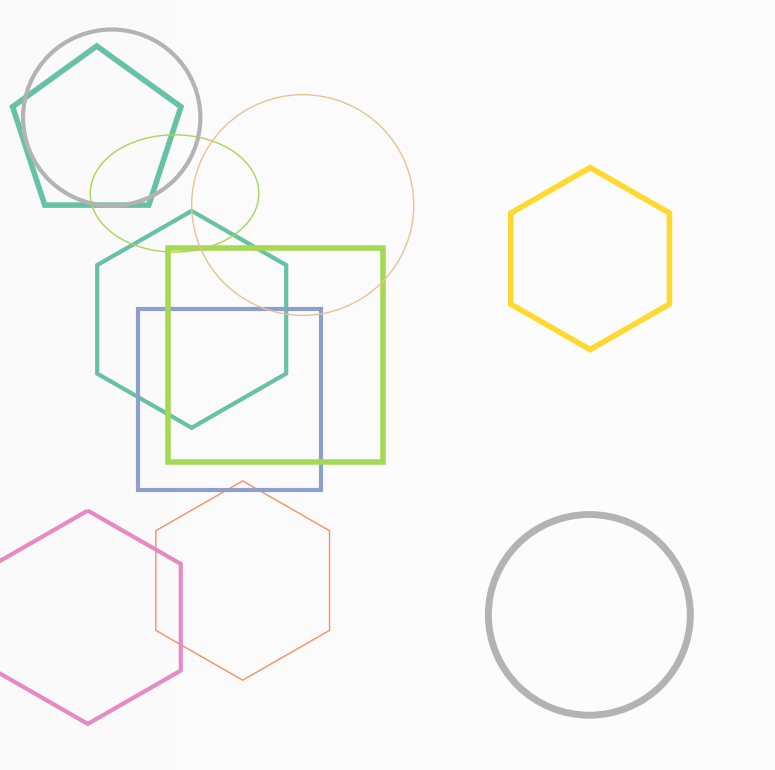[{"shape": "hexagon", "thickness": 1.5, "radius": 0.7, "center": [0.247, 0.585]}, {"shape": "pentagon", "thickness": 2, "radius": 0.57, "center": [0.125, 0.826]}, {"shape": "hexagon", "thickness": 0.5, "radius": 0.65, "center": [0.313, 0.246]}, {"shape": "square", "thickness": 1.5, "radius": 0.59, "center": [0.296, 0.481]}, {"shape": "hexagon", "thickness": 1.5, "radius": 0.69, "center": [0.113, 0.198]}, {"shape": "oval", "thickness": 0.5, "radius": 0.54, "center": [0.225, 0.749]}, {"shape": "square", "thickness": 2, "radius": 0.69, "center": [0.355, 0.539]}, {"shape": "hexagon", "thickness": 2, "radius": 0.59, "center": [0.761, 0.664]}, {"shape": "circle", "thickness": 0.5, "radius": 0.72, "center": [0.391, 0.734]}, {"shape": "circle", "thickness": 1.5, "radius": 0.57, "center": [0.144, 0.847]}, {"shape": "circle", "thickness": 2.5, "radius": 0.65, "center": [0.76, 0.201]}]